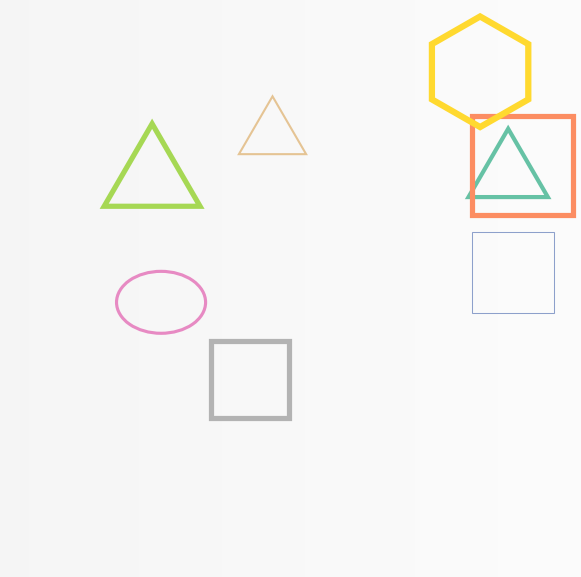[{"shape": "triangle", "thickness": 2, "radius": 0.39, "center": [0.874, 0.697]}, {"shape": "square", "thickness": 2.5, "radius": 0.43, "center": [0.899, 0.712]}, {"shape": "square", "thickness": 0.5, "radius": 0.35, "center": [0.883, 0.528]}, {"shape": "oval", "thickness": 1.5, "radius": 0.38, "center": [0.277, 0.476]}, {"shape": "triangle", "thickness": 2.5, "radius": 0.48, "center": [0.262, 0.69]}, {"shape": "hexagon", "thickness": 3, "radius": 0.48, "center": [0.826, 0.875]}, {"shape": "triangle", "thickness": 1, "radius": 0.33, "center": [0.469, 0.766]}, {"shape": "square", "thickness": 2.5, "radius": 0.34, "center": [0.43, 0.342]}]